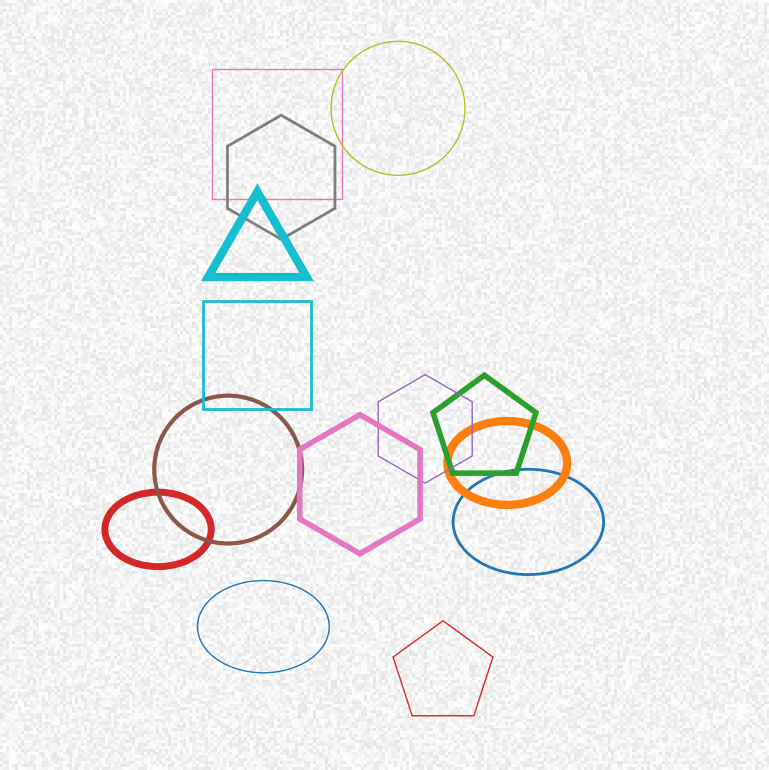[{"shape": "oval", "thickness": 1, "radius": 0.49, "center": [0.686, 0.322]}, {"shape": "oval", "thickness": 0.5, "radius": 0.43, "center": [0.342, 0.186]}, {"shape": "oval", "thickness": 3, "radius": 0.39, "center": [0.659, 0.399]}, {"shape": "pentagon", "thickness": 2, "radius": 0.35, "center": [0.629, 0.442]}, {"shape": "oval", "thickness": 2.5, "radius": 0.35, "center": [0.205, 0.312]}, {"shape": "pentagon", "thickness": 0.5, "radius": 0.34, "center": [0.575, 0.126]}, {"shape": "hexagon", "thickness": 0.5, "radius": 0.35, "center": [0.552, 0.443]}, {"shape": "circle", "thickness": 1.5, "radius": 0.48, "center": [0.296, 0.39]}, {"shape": "square", "thickness": 0.5, "radius": 0.43, "center": [0.36, 0.826]}, {"shape": "hexagon", "thickness": 2, "radius": 0.45, "center": [0.467, 0.371]}, {"shape": "hexagon", "thickness": 1, "radius": 0.4, "center": [0.365, 0.77]}, {"shape": "circle", "thickness": 0.5, "radius": 0.43, "center": [0.517, 0.859]}, {"shape": "triangle", "thickness": 3, "radius": 0.37, "center": [0.334, 0.677]}, {"shape": "square", "thickness": 1, "radius": 0.35, "center": [0.333, 0.539]}]